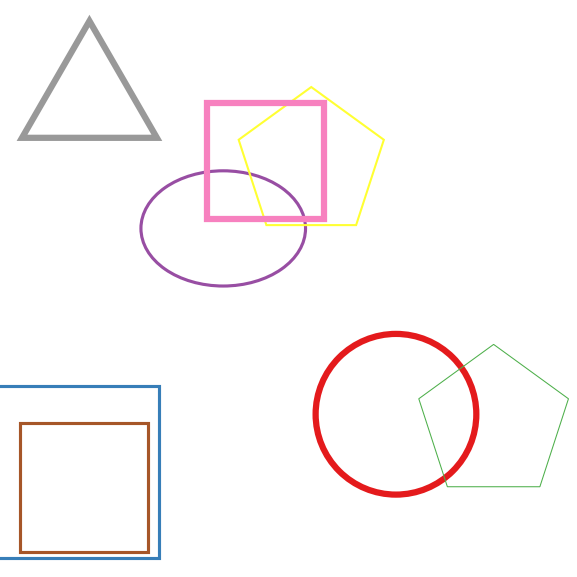[{"shape": "circle", "thickness": 3, "radius": 0.7, "center": [0.686, 0.282]}, {"shape": "square", "thickness": 1.5, "radius": 0.75, "center": [0.126, 0.182]}, {"shape": "pentagon", "thickness": 0.5, "radius": 0.68, "center": [0.855, 0.267]}, {"shape": "oval", "thickness": 1.5, "radius": 0.71, "center": [0.387, 0.604]}, {"shape": "pentagon", "thickness": 1, "radius": 0.66, "center": [0.539, 0.716]}, {"shape": "square", "thickness": 1.5, "radius": 0.56, "center": [0.146, 0.155]}, {"shape": "square", "thickness": 3, "radius": 0.5, "center": [0.46, 0.72]}, {"shape": "triangle", "thickness": 3, "radius": 0.67, "center": [0.155, 0.828]}]